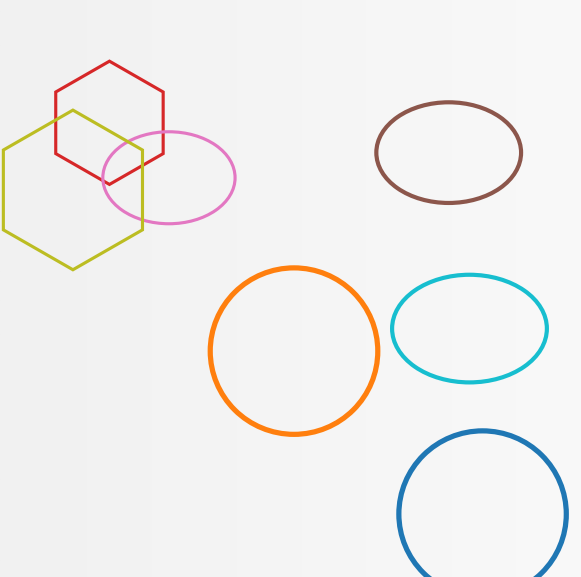[{"shape": "circle", "thickness": 2.5, "radius": 0.72, "center": [0.83, 0.109]}, {"shape": "circle", "thickness": 2.5, "radius": 0.72, "center": [0.506, 0.391]}, {"shape": "hexagon", "thickness": 1.5, "radius": 0.53, "center": [0.188, 0.786]}, {"shape": "oval", "thickness": 2, "radius": 0.62, "center": [0.772, 0.735]}, {"shape": "oval", "thickness": 1.5, "radius": 0.57, "center": [0.291, 0.691]}, {"shape": "hexagon", "thickness": 1.5, "radius": 0.69, "center": [0.125, 0.67]}, {"shape": "oval", "thickness": 2, "radius": 0.67, "center": [0.808, 0.43]}]